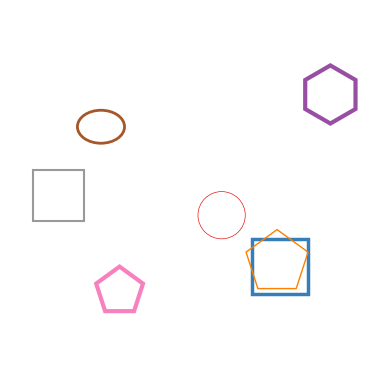[{"shape": "circle", "thickness": 0.5, "radius": 0.31, "center": [0.576, 0.441]}, {"shape": "square", "thickness": 2.5, "radius": 0.36, "center": [0.727, 0.307]}, {"shape": "hexagon", "thickness": 3, "radius": 0.38, "center": [0.858, 0.755]}, {"shape": "pentagon", "thickness": 1, "radius": 0.42, "center": [0.72, 0.319]}, {"shape": "oval", "thickness": 2, "radius": 0.31, "center": [0.262, 0.671]}, {"shape": "pentagon", "thickness": 3, "radius": 0.32, "center": [0.311, 0.244]}, {"shape": "square", "thickness": 1.5, "radius": 0.33, "center": [0.151, 0.492]}]